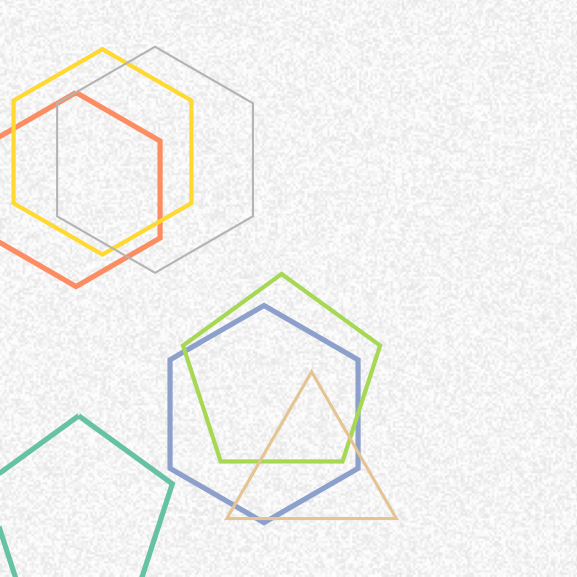[{"shape": "pentagon", "thickness": 2.5, "radius": 0.85, "center": [0.136, 0.109]}, {"shape": "hexagon", "thickness": 2.5, "radius": 0.84, "center": [0.132, 0.671]}, {"shape": "hexagon", "thickness": 2.5, "radius": 0.94, "center": [0.457, 0.282]}, {"shape": "pentagon", "thickness": 2, "radius": 0.9, "center": [0.488, 0.345]}, {"shape": "hexagon", "thickness": 2, "radius": 0.89, "center": [0.177, 0.736]}, {"shape": "triangle", "thickness": 1.5, "radius": 0.85, "center": [0.54, 0.186]}, {"shape": "hexagon", "thickness": 1, "radius": 0.98, "center": [0.268, 0.722]}]